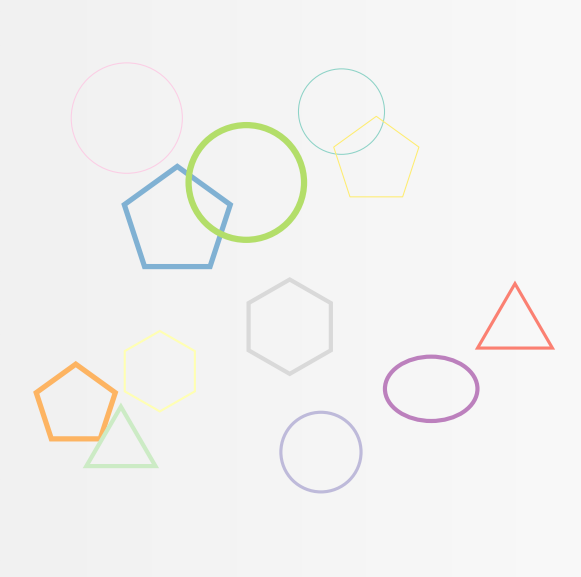[{"shape": "circle", "thickness": 0.5, "radius": 0.37, "center": [0.588, 0.806]}, {"shape": "hexagon", "thickness": 1, "radius": 0.35, "center": [0.275, 0.356]}, {"shape": "circle", "thickness": 1.5, "radius": 0.34, "center": [0.552, 0.216]}, {"shape": "triangle", "thickness": 1.5, "radius": 0.37, "center": [0.886, 0.434]}, {"shape": "pentagon", "thickness": 2.5, "radius": 0.48, "center": [0.305, 0.615]}, {"shape": "pentagon", "thickness": 2.5, "radius": 0.36, "center": [0.13, 0.297]}, {"shape": "circle", "thickness": 3, "radius": 0.5, "center": [0.424, 0.683]}, {"shape": "circle", "thickness": 0.5, "radius": 0.48, "center": [0.218, 0.795]}, {"shape": "hexagon", "thickness": 2, "radius": 0.41, "center": [0.498, 0.433]}, {"shape": "oval", "thickness": 2, "radius": 0.4, "center": [0.742, 0.326]}, {"shape": "triangle", "thickness": 2, "radius": 0.34, "center": [0.208, 0.226]}, {"shape": "pentagon", "thickness": 0.5, "radius": 0.39, "center": [0.647, 0.721]}]